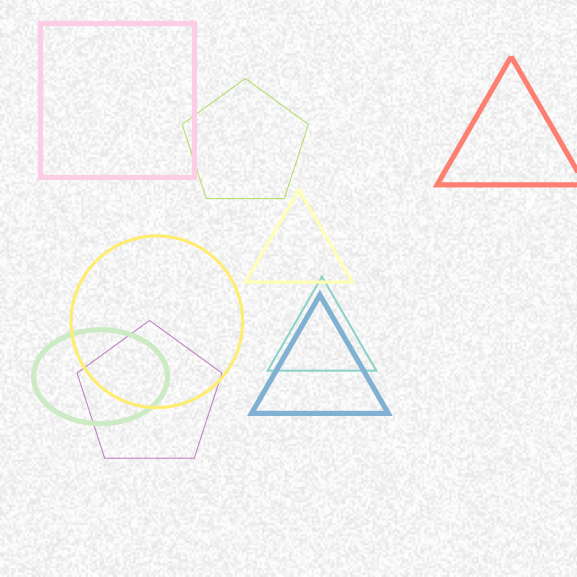[{"shape": "triangle", "thickness": 1, "radius": 0.54, "center": [0.558, 0.412]}, {"shape": "triangle", "thickness": 1.5, "radius": 0.53, "center": [0.518, 0.564]}, {"shape": "triangle", "thickness": 2.5, "radius": 0.74, "center": [0.885, 0.753]}, {"shape": "triangle", "thickness": 2.5, "radius": 0.68, "center": [0.554, 0.352]}, {"shape": "pentagon", "thickness": 0.5, "radius": 0.57, "center": [0.425, 0.748]}, {"shape": "square", "thickness": 2.5, "radius": 0.67, "center": [0.203, 0.825]}, {"shape": "pentagon", "thickness": 0.5, "radius": 0.66, "center": [0.259, 0.312]}, {"shape": "oval", "thickness": 2.5, "radius": 0.58, "center": [0.174, 0.347]}, {"shape": "circle", "thickness": 1.5, "radius": 0.74, "center": [0.272, 0.442]}]